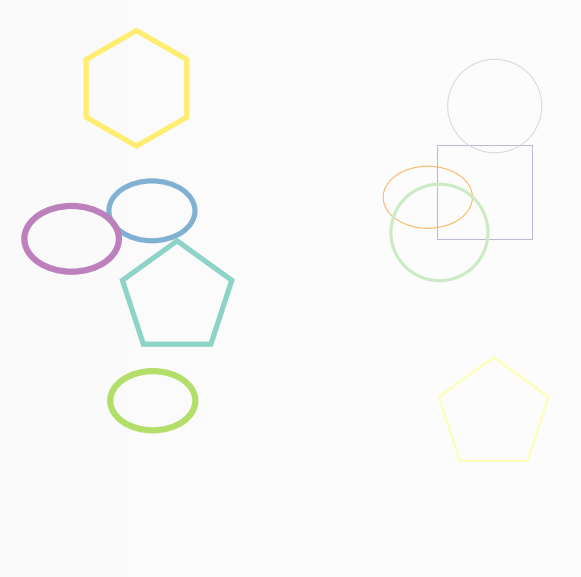[{"shape": "pentagon", "thickness": 2.5, "radius": 0.49, "center": [0.305, 0.483]}, {"shape": "pentagon", "thickness": 1, "radius": 0.5, "center": [0.849, 0.281]}, {"shape": "square", "thickness": 0.5, "radius": 0.41, "center": [0.833, 0.667]}, {"shape": "oval", "thickness": 2.5, "radius": 0.37, "center": [0.261, 0.634]}, {"shape": "oval", "thickness": 0.5, "radius": 0.38, "center": [0.736, 0.658]}, {"shape": "oval", "thickness": 3, "radius": 0.37, "center": [0.263, 0.305]}, {"shape": "circle", "thickness": 0.5, "radius": 0.4, "center": [0.851, 0.816]}, {"shape": "oval", "thickness": 3, "radius": 0.41, "center": [0.123, 0.586]}, {"shape": "circle", "thickness": 1.5, "radius": 0.42, "center": [0.756, 0.597]}, {"shape": "hexagon", "thickness": 2.5, "radius": 0.5, "center": [0.235, 0.846]}]